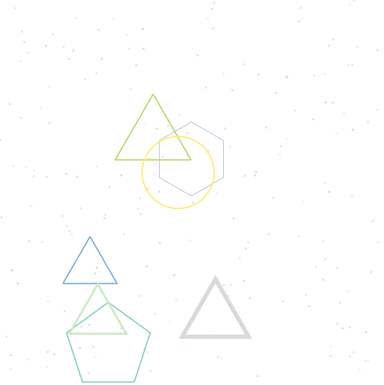[{"shape": "pentagon", "thickness": 1, "radius": 0.57, "center": [0.282, 0.1]}, {"shape": "hexagon", "thickness": 0.5, "radius": 0.48, "center": [0.497, 0.587]}, {"shape": "triangle", "thickness": 1, "radius": 0.41, "center": [0.234, 0.304]}, {"shape": "triangle", "thickness": 1, "radius": 0.57, "center": [0.398, 0.642]}, {"shape": "triangle", "thickness": 3, "radius": 0.5, "center": [0.56, 0.175]}, {"shape": "triangle", "thickness": 1.5, "radius": 0.43, "center": [0.254, 0.176]}, {"shape": "circle", "thickness": 1, "radius": 0.47, "center": [0.463, 0.552]}]